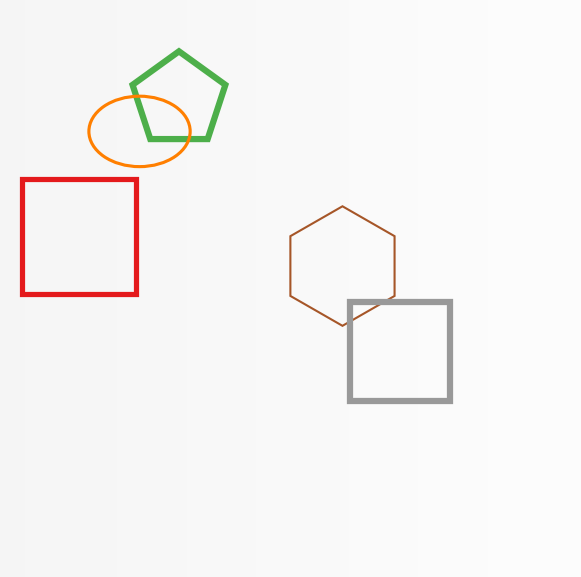[{"shape": "square", "thickness": 2.5, "radius": 0.49, "center": [0.136, 0.59]}, {"shape": "pentagon", "thickness": 3, "radius": 0.42, "center": [0.308, 0.826]}, {"shape": "oval", "thickness": 1.5, "radius": 0.44, "center": [0.24, 0.772]}, {"shape": "hexagon", "thickness": 1, "radius": 0.52, "center": [0.589, 0.538]}, {"shape": "square", "thickness": 3, "radius": 0.43, "center": [0.688, 0.391]}]